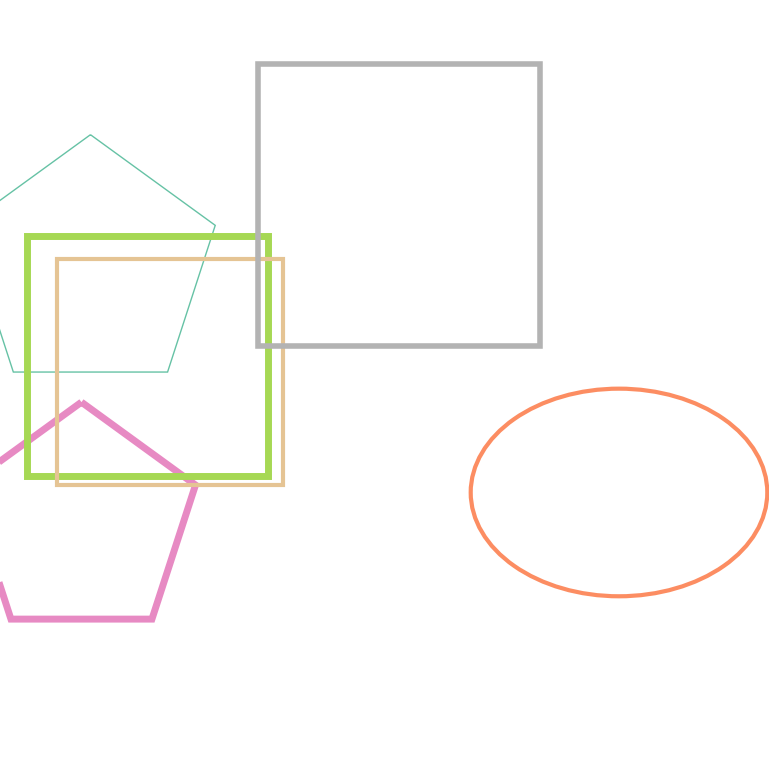[{"shape": "pentagon", "thickness": 0.5, "radius": 0.85, "center": [0.117, 0.655]}, {"shape": "oval", "thickness": 1.5, "radius": 0.96, "center": [0.804, 0.36]}, {"shape": "pentagon", "thickness": 2.5, "radius": 0.78, "center": [0.106, 0.322]}, {"shape": "square", "thickness": 2.5, "radius": 0.78, "center": [0.191, 0.538]}, {"shape": "square", "thickness": 1.5, "radius": 0.73, "center": [0.221, 0.517]}, {"shape": "square", "thickness": 2, "radius": 0.91, "center": [0.519, 0.734]}]